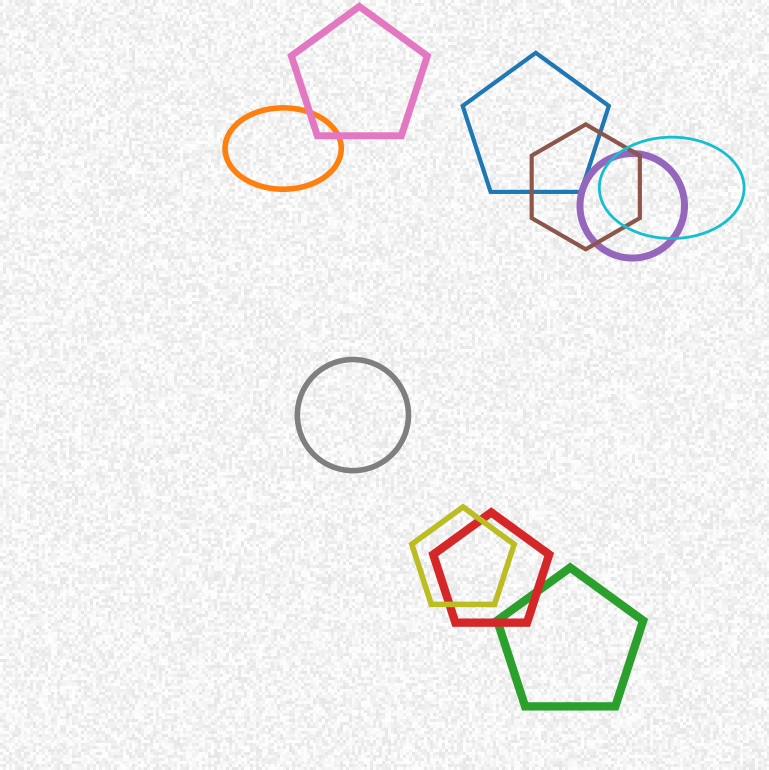[{"shape": "pentagon", "thickness": 1.5, "radius": 0.5, "center": [0.696, 0.832]}, {"shape": "oval", "thickness": 2, "radius": 0.38, "center": [0.368, 0.807]}, {"shape": "pentagon", "thickness": 3, "radius": 0.5, "center": [0.741, 0.163]}, {"shape": "pentagon", "thickness": 3, "radius": 0.4, "center": [0.638, 0.255]}, {"shape": "circle", "thickness": 2.5, "radius": 0.34, "center": [0.821, 0.733]}, {"shape": "hexagon", "thickness": 1.5, "radius": 0.41, "center": [0.761, 0.757]}, {"shape": "pentagon", "thickness": 2.5, "radius": 0.46, "center": [0.467, 0.899]}, {"shape": "circle", "thickness": 2, "radius": 0.36, "center": [0.458, 0.461]}, {"shape": "pentagon", "thickness": 2, "radius": 0.35, "center": [0.601, 0.272]}, {"shape": "oval", "thickness": 1, "radius": 0.47, "center": [0.872, 0.756]}]